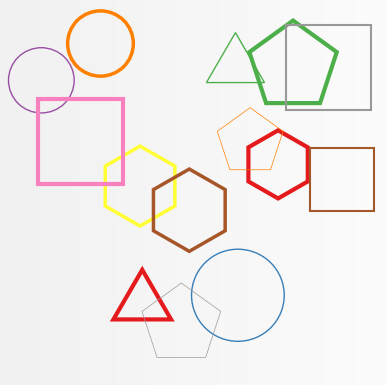[{"shape": "triangle", "thickness": 3, "radius": 0.43, "center": [0.367, 0.213]}, {"shape": "hexagon", "thickness": 3, "radius": 0.44, "center": [0.718, 0.573]}, {"shape": "circle", "thickness": 1, "radius": 0.6, "center": [0.614, 0.233]}, {"shape": "triangle", "thickness": 1, "radius": 0.43, "center": [0.608, 0.829]}, {"shape": "pentagon", "thickness": 3, "radius": 0.59, "center": [0.756, 0.828]}, {"shape": "circle", "thickness": 1, "radius": 0.42, "center": [0.107, 0.791]}, {"shape": "pentagon", "thickness": 0.5, "radius": 0.45, "center": [0.646, 0.631]}, {"shape": "circle", "thickness": 2.5, "radius": 0.42, "center": [0.259, 0.887]}, {"shape": "hexagon", "thickness": 2.5, "radius": 0.52, "center": [0.361, 0.517]}, {"shape": "hexagon", "thickness": 2.5, "radius": 0.53, "center": [0.489, 0.454]}, {"shape": "square", "thickness": 1.5, "radius": 0.41, "center": [0.882, 0.533]}, {"shape": "square", "thickness": 3, "radius": 0.55, "center": [0.208, 0.633]}, {"shape": "square", "thickness": 1.5, "radius": 0.55, "center": [0.847, 0.826]}, {"shape": "pentagon", "thickness": 0.5, "radius": 0.53, "center": [0.468, 0.158]}]